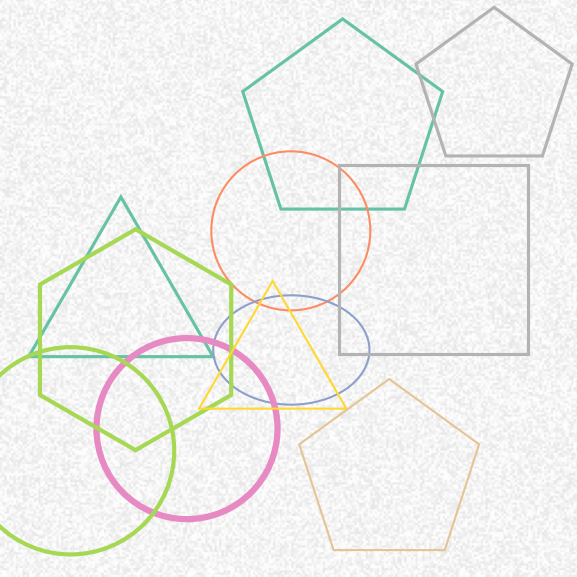[{"shape": "pentagon", "thickness": 1.5, "radius": 0.91, "center": [0.593, 0.784]}, {"shape": "triangle", "thickness": 1.5, "radius": 0.92, "center": [0.209, 0.474]}, {"shape": "circle", "thickness": 1, "radius": 0.69, "center": [0.504, 0.599]}, {"shape": "oval", "thickness": 1, "radius": 0.68, "center": [0.504, 0.393]}, {"shape": "circle", "thickness": 3, "radius": 0.78, "center": [0.324, 0.257]}, {"shape": "hexagon", "thickness": 2, "radius": 0.96, "center": [0.235, 0.411]}, {"shape": "circle", "thickness": 2, "radius": 0.9, "center": [0.122, 0.219]}, {"shape": "triangle", "thickness": 1, "radius": 0.74, "center": [0.472, 0.365]}, {"shape": "pentagon", "thickness": 1, "radius": 0.82, "center": [0.674, 0.179]}, {"shape": "square", "thickness": 1.5, "radius": 0.82, "center": [0.75, 0.55]}, {"shape": "pentagon", "thickness": 1.5, "radius": 0.71, "center": [0.856, 0.844]}]